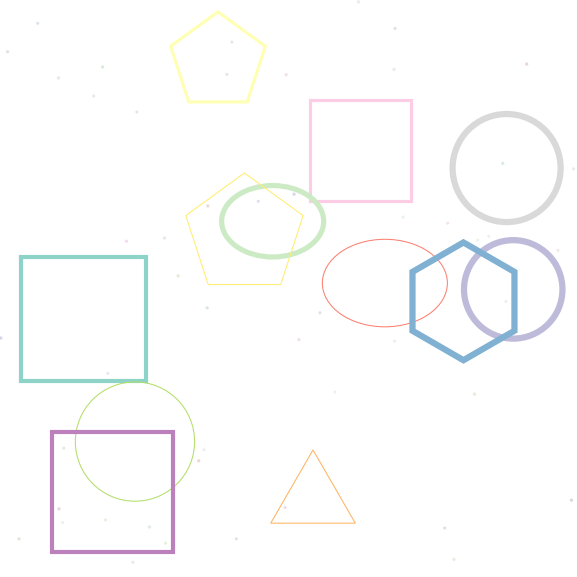[{"shape": "square", "thickness": 2, "radius": 0.54, "center": [0.145, 0.447]}, {"shape": "pentagon", "thickness": 1.5, "radius": 0.43, "center": [0.377, 0.892]}, {"shape": "circle", "thickness": 3, "radius": 0.43, "center": [0.889, 0.498]}, {"shape": "oval", "thickness": 0.5, "radius": 0.54, "center": [0.666, 0.509]}, {"shape": "hexagon", "thickness": 3, "radius": 0.51, "center": [0.803, 0.477]}, {"shape": "triangle", "thickness": 0.5, "radius": 0.42, "center": [0.542, 0.135]}, {"shape": "circle", "thickness": 0.5, "radius": 0.52, "center": [0.234, 0.234]}, {"shape": "square", "thickness": 1.5, "radius": 0.44, "center": [0.624, 0.738]}, {"shape": "circle", "thickness": 3, "radius": 0.47, "center": [0.877, 0.708]}, {"shape": "square", "thickness": 2, "radius": 0.52, "center": [0.195, 0.147]}, {"shape": "oval", "thickness": 2.5, "radius": 0.44, "center": [0.472, 0.616]}, {"shape": "pentagon", "thickness": 0.5, "radius": 0.53, "center": [0.423, 0.593]}]